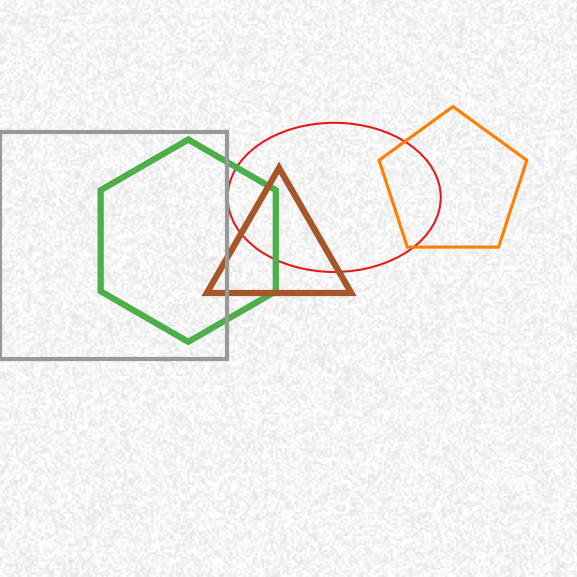[{"shape": "oval", "thickness": 1, "radius": 0.92, "center": [0.579, 0.657]}, {"shape": "hexagon", "thickness": 3, "radius": 0.88, "center": [0.326, 0.582]}, {"shape": "pentagon", "thickness": 1.5, "radius": 0.67, "center": [0.784, 0.68]}, {"shape": "triangle", "thickness": 3, "radius": 0.72, "center": [0.483, 0.564]}, {"shape": "square", "thickness": 2, "radius": 0.98, "center": [0.196, 0.574]}]